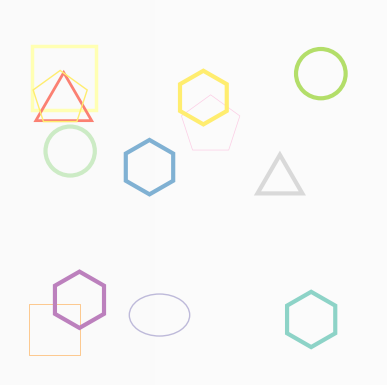[{"shape": "hexagon", "thickness": 3, "radius": 0.36, "center": [0.803, 0.17]}, {"shape": "square", "thickness": 2.5, "radius": 0.41, "center": [0.164, 0.798]}, {"shape": "oval", "thickness": 1, "radius": 0.39, "center": [0.412, 0.182]}, {"shape": "triangle", "thickness": 2, "radius": 0.42, "center": [0.165, 0.728]}, {"shape": "hexagon", "thickness": 3, "radius": 0.35, "center": [0.386, 0.566]}, {"shape": "square", "thickness": 0.5, "radius": 0.33, "center": [0.141, 0.144]}, {"shape": "circle", "thickness": 3, "radius": 0.32, "center": [0.828, 0.809]}, {"shape": "pentagon", "thickness": 0.5, "radius": 0.4, "center": [0.544, 0.674]}, {"shape": "triangle", "thickness": 3, "radius": 0.33, "center": [0.722, 0.531]}, {"shape": "hexagon", "thickness": 3, "radius": 0.37, "center": [0.205, 0.221]}, {"shape": "circle", "thickness": 3, "radius": 0.32, "center": [0.181, 0.608]}, {"shape": "pentagon", "thickness": 1, "radius": 0.37, "center": [0.155, 0.744]}, {"shape": "hexagon", "thickness": 3, "radius": 0.35, "center": [0.525, 0.747]}]